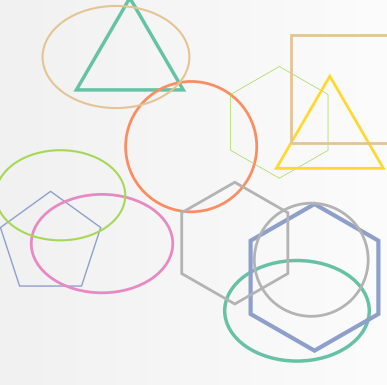[{"shape": "oval", "thickness": 2.5, "radius": 0.93, "center": [0.766, 0.193]}, {"shape": "triangle", "thickness": 2.5, "radius": 0.8, "center": [0.335, 0.846]}, {"shape": "circle", "thickness": 2, "radius": 0.85, "center": [0.493, 0.619]}, {"shape": "pentagon", "thickness": 1, "radius": 0.68, "center": [0.13, 0.367]}, {"shape": "hexagon", "thickness": 3, "radius": 0.95, "center": [0.812, 0.28]}, {"shape": "oval", "thickness": 2, "radius": 0.91, "center": [0.263, 0.367]}, {"shape": "hexagon", "thickness": 0.5, "radius": 0.73, "center": [0.721, 0.682]}, {"shape": "oval", "thickness": 1.5, "radius": 0.84, "center": [0.156, 0.493]}, {"shape": "triangle", "thickness": 2, "radius": 0.8, "center": [0.851, 0.643]}, {"shape": "square", "thickness": 2, "radius": 0.7, "center": [0.893, 0.769]}, {"shape": "oval", "thickness": 1.5, "radius": 0.95, "center": [0.299, 0.852]}, {"shape": "hexagon", "thickness": 2, "radius": 0.79, "center": [0.606, 0.369]}, {"shape": "circle", "thickness": 2, "radius": 0.73, "center": [0.803, 0.325]}]